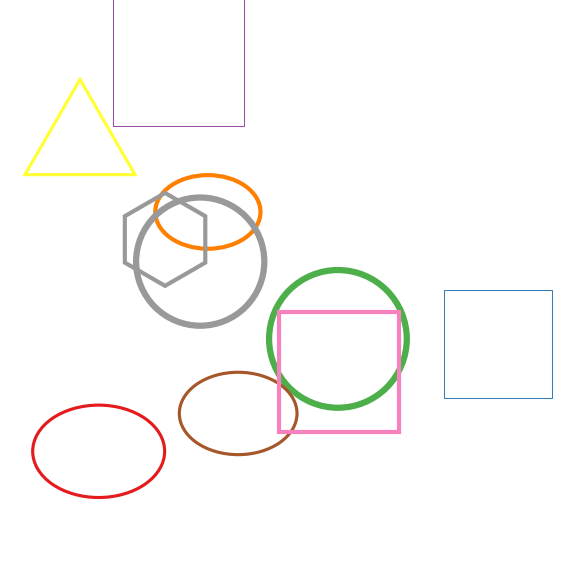[{"shape": "oval", "thickness": 1.5, "radius": 0.57, "center": [0.171, 0.218]}, {"shape": "square", "thickness": 0.5, "radius": 0.47, "center": [0.863, 0.403]}, {"shape": "circle", "thickness": 3, "radius": 0.6, "center": [0.585, 0.412]}, {"shape": "square", "thickness": 0.5, "radius": 0.57, "center": [0.31, 0.894]}, {"shape": "oval", "thickness": 2, "radius": 0.46, "center": [0.36, 0.632]}, {"shape": "triangle", "thickness": 1.5, "radius": 0.55, "center": [0.139, 0.752]}, {"shape": "oval", "thickness": 1.5, "radius": 0.51, "center": [0.412, 0.283]}, {"shape": "square", "thickness": 2, "radius": 0.52, "center": [0.587, 0.356]}, {"shape": "circle", "thickness": 3, "radius": 0.56, "center": [0.347, 0.546]}, {"shape": "hexagon", "thickness": 2, "radius": 0.4, "center": [0.286, 0.585]}]